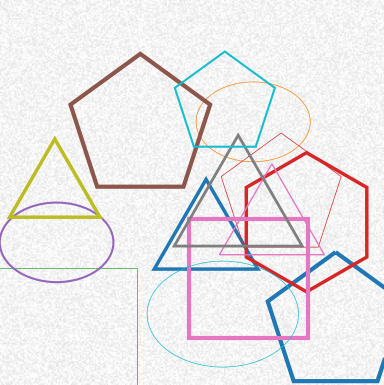[{"shape": "pentagon", "thickness": 3, "radius": 0.93, "center": [0.872, 0.16]}, {"shape": "triangle", "thickness": 2.5, "radius": 0.78, "center": [0.535, 0.379]}, {"shape": "oval", "thickness": 0.5, "radius": 0.74, "center": [0.658, 0.684]}, {"shape": "square", "thickness": 0.5, "radius": 0.9, "center": [0.174, 0.123]}, {"shape": "pentagon", "thickness": 0.5, "radius": 0.82, "center": [0.73, 0.491]}, {"shape": "hexagon", "thickness": 2.5, "radius": 0.9, "center": [0.796, 0.423]}, {"shape": "oval", "thickness": 1.5, "radius": 0.74, "center": [0.147, 0.371]}, {"shape": "pentagon", "thickness": 3, "radius": 0.95, "center": [0.364, 0.669]}, {"shape": "square", "thickness": 3, "radius": 0.77, "center": [0.645, 0.277]}, {"shape": "triangle", "thickness": 1, "radius": 0.79, "center": [0.706, 0.417]}, {"shape": "triangle", "thickness": 2, "radius": 0.96, "center": [0.619, 0.457]}, {"shape": "triangle", "thickness": 2.5, "radius": 0.68, "center": [0.142, 0.504]}, {"shape": "pentagon", "thickness": 1.5, "radius": 0.68, "center": [0.584, 0.73]}, {"shape": "oval", "thickness": 0.5, "radius": 0.98, "center": [0.579, 0.184]}]